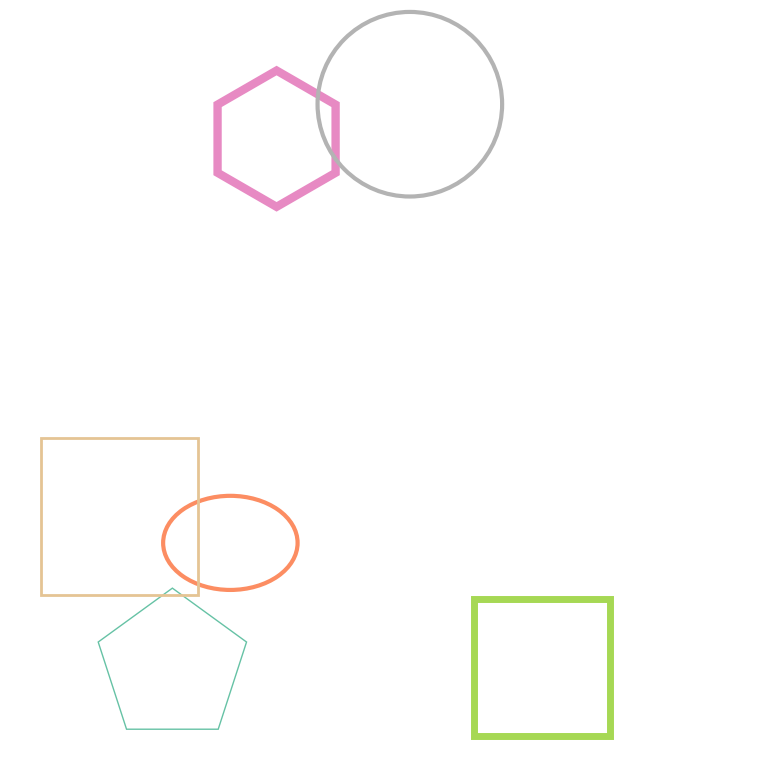[{"shape": "pentagon", "thickness": 0.5, "radius": 0.51, "center": [0.224, 0.135]}, {"shape": "oval", "thickness": 1.5, "radius": 0.44, "center": [0.299, 0.295]}, {"shape": "hexagon", "thickness": 3, "radius": 0.44, "center": [0.359, 0.82]}, {"shape": "square", "thickness": 2.5, "radius": 0.44, "center": [0.704, 0.133]}, {"shape": "square", "thickness": 1, "radius": 0.51, "center": [0.155, 0.329]}, {"shape": "circle", "thickness": 1.5, "radius": 0.6, "center": [0.532, 0.865]}]